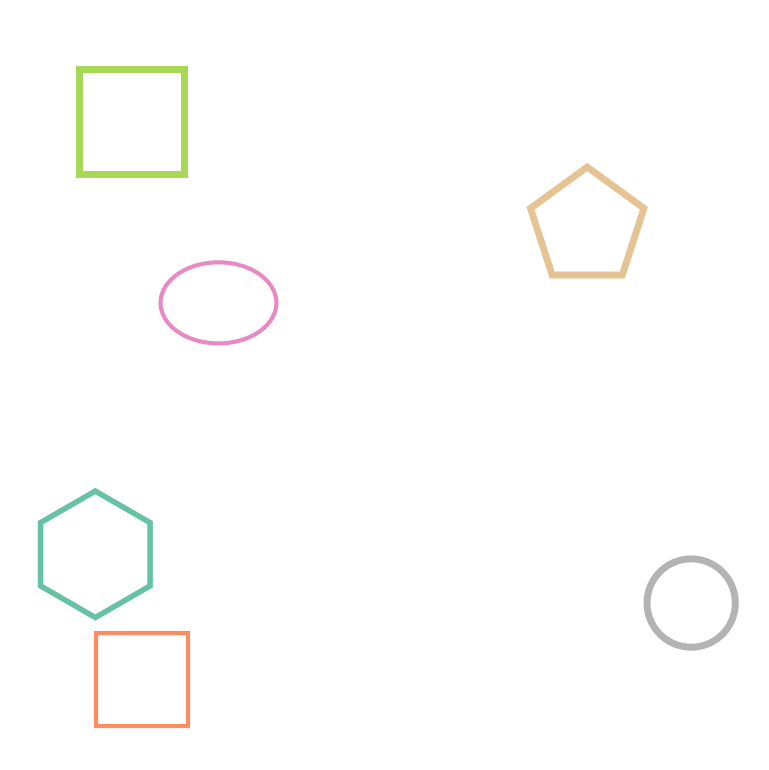[{"shape": "hexagon", "thickness": 2, "radius": 0.41, "center": [0.124, 0.28]}, {"shape": "square", "thickness": 1.5, "radius": 0.3, "center": [0.185, 0.117]}, {"shape": "oval", "thickness": 1.5, "radius": 0.38, "center": [0.284, 0.607]}, {"shape": "square", "thickness": 2.5, "radius": 0.34, "center": [0.171, 0.842]}, {"shape": "pentagon", "thickness": 2.5, "radius": 0.39, "center": [0.763, 0.706]}, {"shape": "circle", "thickness": 2.5, "radius": 0.29, "center": [0.898, 0.217]}]